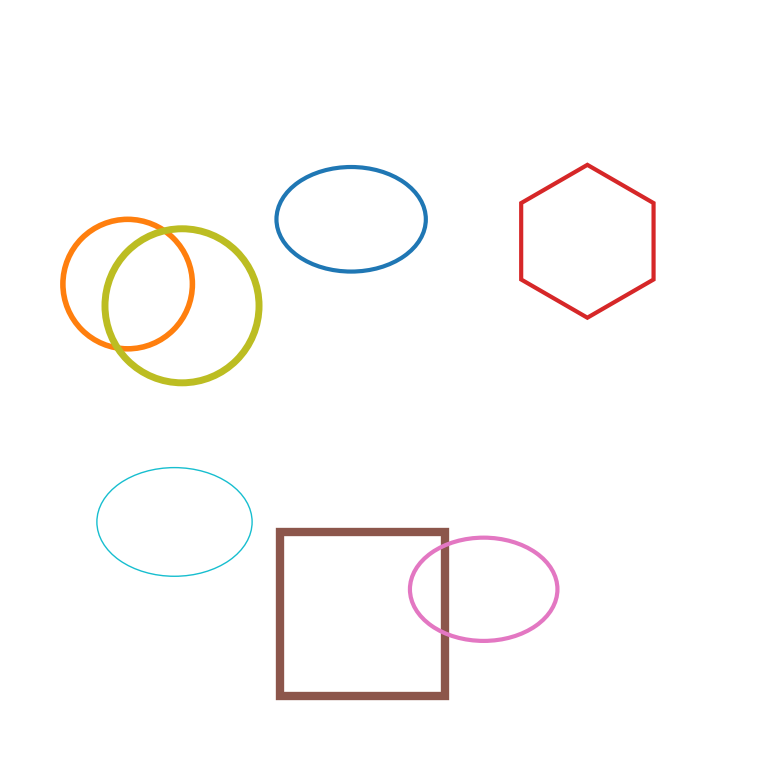[{"shape": "oval", "thickness": 1.5, "radius": 0.48, "center": [0.456, 0.715]}, {"shape": "circle", "thickness": 2, "radius": 0.42, "center": [0.166, 0.631]}, {"shape": "hexagon", "thickness": 1.5, "radius": 0.5, "center": [0.763, 0.687]}, {"shape": "square", "thickness": 3, "radius": 0.53, "center": [0.471, 0.203]}, {"shape": "oval", "thickness": 1.5, "radius": 0.48, "center": [0.628, 0.235]}, {"shape": "circle", "thickness": 2.5, "radius": 0.5, "center": [0.236, 0.603]}, {"shape": "oval", "thickness": 0.5, "radius": 0.5, "center": [0.227, 0.322]}]